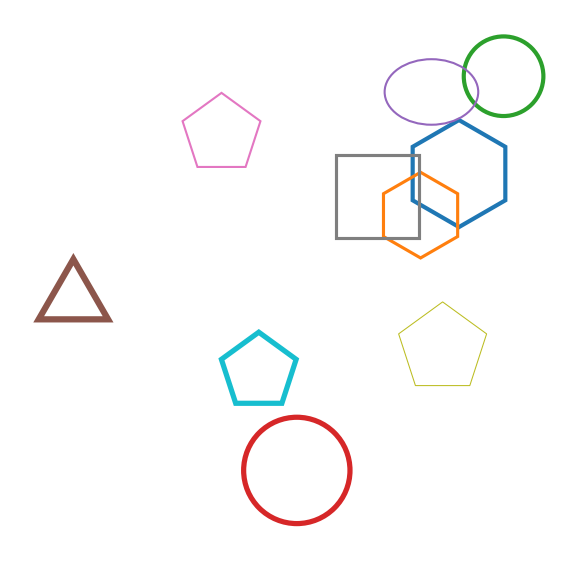[{"shape": "hexagon", "thickness": 2, "radius": 0.46, "center": [0.795, 0.699]}, {"shape": "hexagon", "thickness": 1.5, "radius": 0.37, "center": [0.728, 0.627]}, {"shape": "circle", "thickness": 2, "radius": 0.34, "center": [0.872, 0.867]}, {"shape": "circle", "thickness": 2.5, "radius": 0.46, "center": [0.514, 0.185]}, {"shape": "oval", "thickness": 1, "radius": 0.41, "center": [0.747, 0.84]}, {"shape": "triangle", "thickness": 3, "radius": 0.35, "center": [0.127, 0.481]}, {"shape": "pentagon", "thickness": 1, "radius": 0.35, "center": [0.384, 0.767]}, {"shape": "square", "thickness": 1.5, "radius": 0.36, "center": [0.654, 0.658]}, {"shape": "pentagon", "thickness": 0.5, "radius": 0.4, "center": [0.766, 0.396]}, {"shape": "pentagon", "thickness": 2.5, "radius": 0.34, "center": [0.448, 0.356]}]